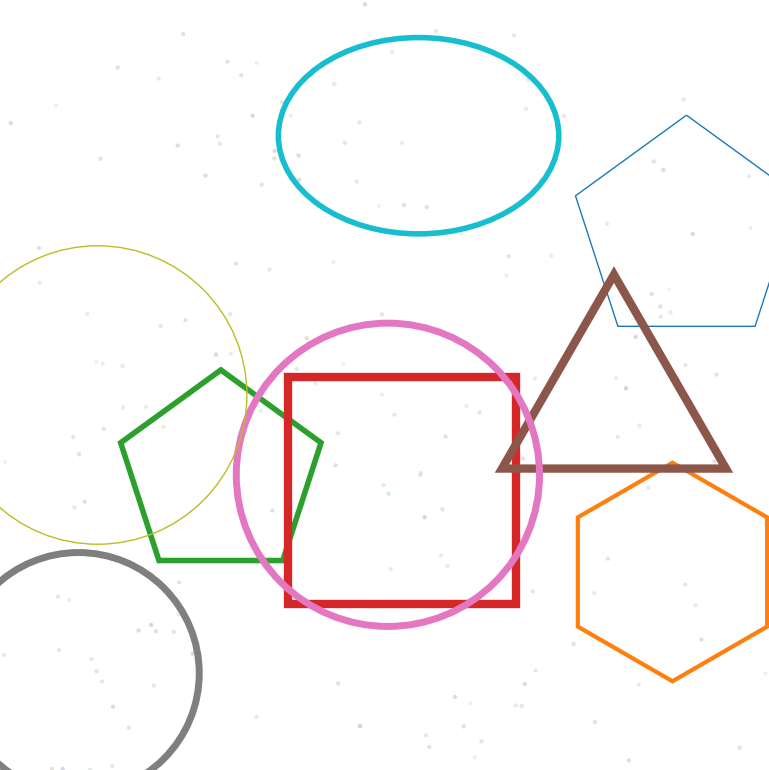[{"shape": "pentagon", "thickness": 0.5, "radius": 0.76, "center": [0.892, 0.699]}, {"shape": "hexagon", "thickness": 1.5, "radius": 0.71, "center": [0.873, 0.257]}, {"shape": "pentagon", "thickness": 2, "radius": 0.68, "center": [0.287, 0.383]}, {"shape": "square", "thickness": 3, "radius": 0.74, "center": [0.522, 0.363]}, {"shape": "triangle", "thickness": 3, "radius": 0.84, "center": [0.797, 0.475]}, {"shape": "circle", "thickness": 2.5, "radius": 0.98, "center": [0.504, 0.383]}, {"shape": "circle", "thickness": 2.5, "radius": 0.78, "center": [0.102, 0.126]}, {"shape": "circle", "thickness": 0.5, "radius": 0.97, "center": [0.127, 0.487]}, {"shape": "oval", "thickness": 2, "radius": 0.91, "center": [0.544, 0.824]}]